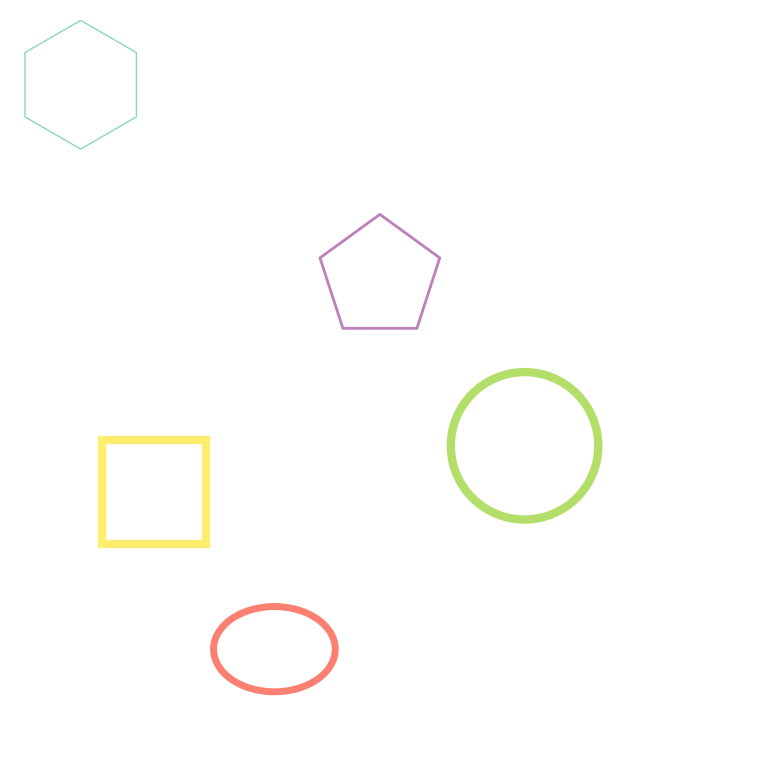[{"shape": "hexagon", "thickness": 0.5, "radius": 0.42, "center": [0.105, 0.89]}, {"shape": "oval", "thickness": 2.5, "radius": 0.4, "center": [0.356, 0.157]}, {"shape": "circle", "thickness": 3, "radius": 0.48, "center": [0.681, 0.421]}, {"shape": "pentagon", "thickness": 1, "radius": 0.41, "center": [0.493, 0.64]}, {"shape": "square", "thickness": 3, "radius": 0.34, "center": [0.2, 0.361]}]